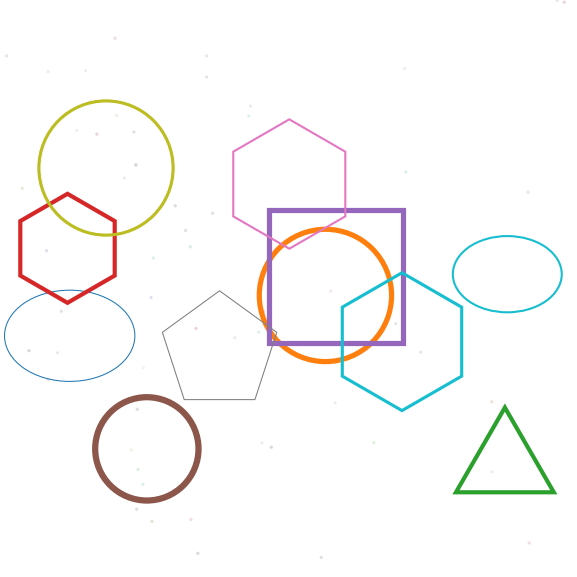[{"shape": "oval", "thickness": 0.5, "radius": 0.56, "center": [0.121, 0.418]}, {"shape": "circle", "thickness": 2.5, "radius": 0.57, "center": [0.564, 0.488]}, {"shape": "triangle", "thickness": 2, "radius": 0.49, "center": [0.874, 0.196]}, {"shape": "hexagon", "thickness": 2, "radius": 0.47, "center": [0.117, 0.569]}, {"shape": "square", "thickness": 2.5, "radius": 0.58, "center": [0.582, 0.521]}, {"shape": "circle", "thickness": 3, "radius": 0.45, "center": [0.254, 0.222]}, {"shape": "hexagon", "thickness": 1, "radius": 0.56, "center": [0.501, 0.68]}, {"shape": "pentagon", "thickness": 0.5, "radius": 0.52, "center": [0.38, 0.391]}, {"shape": "circle", "thickness": 1.5, "radius": 0.58, "center": [0.184, 0.708]}, {"shape": "oval", "thickness": 1, "radius": 0.47, "center": [0.878, 0.524]}, {"shape": "hexagon", "thickness": 1.5, "radius": 0.6, "center": [0.696, 0.408]}]